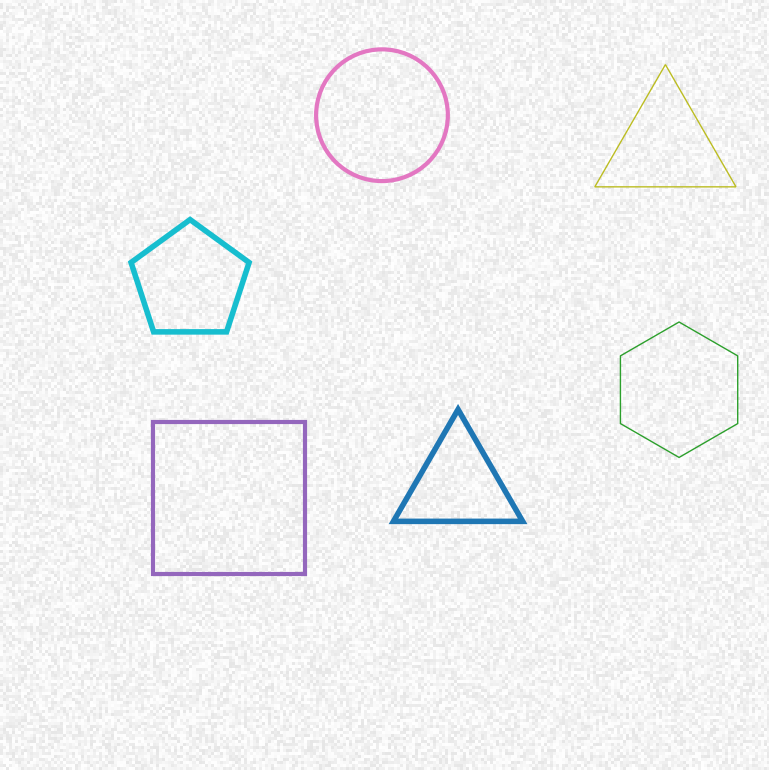[{"shape": "triangle", "thickness": 2, "radius": 0.48, "center": [0.595, 0.371]}, {"shape": "hexagon", "thickness": 0.5, "radius": 0.44, "center": [0.882, 0.494]}, {"shape": "square", "thickness": 1.5, "radius": 0.49, "center": [0.297, 0.353]}, {"shape": "circle", "thickness": 1.5, "radius": 0.43, "center": [0.496, 0.85]}, {"shape": "triangle", "thickness": 0.5, "radius": 0.53, "center": [0.864, 0.81]}, {"shape": "pentagon", "thickness": 2, "radius": 0.4, "center": [0.247, 0.634]}]